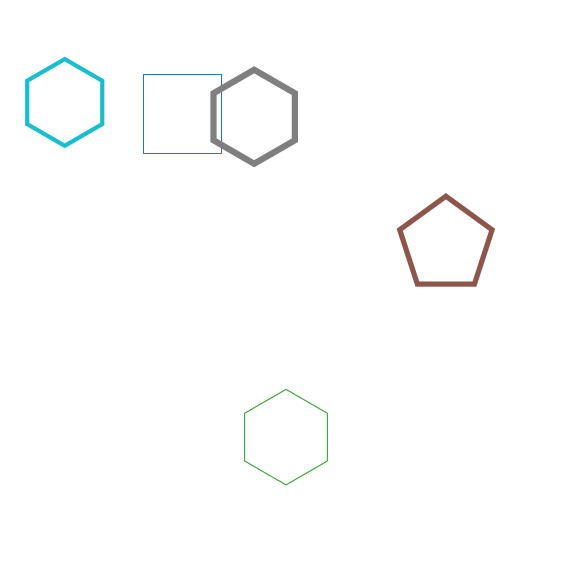[{"shape": "square", "thickness": 0.5, "radius": 0.34, "center": [0.315, 0.803]}, {"shape": "hexagon", "thickness": 0.5, "radius": 0.41, "center": [0.495, 0.242]}, {"shape": "pentagon", "thickness": 2.5, "radius": 0.42, "center": [0.772, 0.575]}, {"shape": "hexagon", "thickness": 3, "radius": 0.41, "center": [0.44, 0.797]}, {"shape": "hexagon", "thickness": 2, "radius": 0.38, "center": [0.112, 0.822]}]